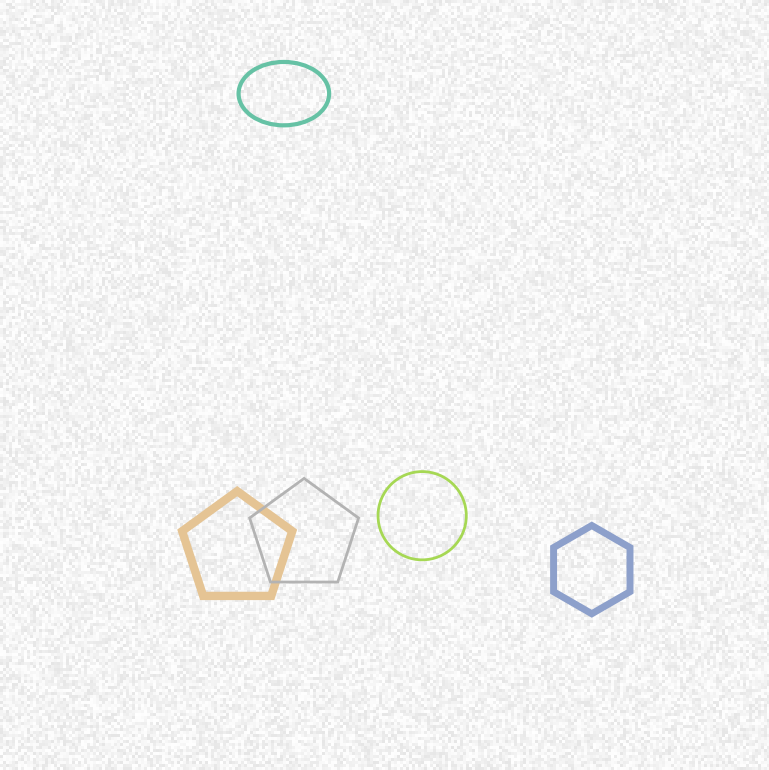[{"shape": "oval", "thickness": 1.5, "radius": 0.29, "center": [0.369, 0.878]}, {"shape": "hexagon", "thickness": 2.5, "radius": 0.29, "center": [0.769, 0.26]}, {"shape": "circle", "thickness": 1, "radius": 0.29, "center": [0.548, 0.33]}, {"shape": "pentagon", "thickness": 3, "radius": 0.38, "center": [0.308, 0.287]}, {"shape": "pentagon", "thickness": 1, "radius": 0.37, "center": [0.395, 0.304]}]